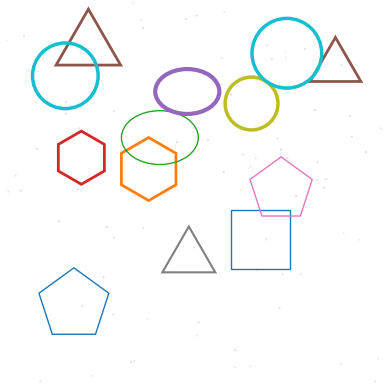[{"shape": "pentagon", "thickness": 1, "radius": 0.48, "center": [0.192, 0.209]}, {"shape": "square", "thickness": 1, "radius": 0.38, "center": [0.676, 0.378]}, {"shape": "hexagon", "thickness": 2, "radius": 0.41, "center": [0.386, 0.561]}, {"shape": "oval", "thickness": 1, "radius": 0.5, "center": [0.415, 0.643]}, {"shape": "hexagon", "thickness": 2, "radius": 0.35, "center": [0.211, 0.59]}, {"shape": "oval", "thickness": 3, "radius": 0.42, "center": [0.486, 0.762]}, {"shape": "triangle", "thickness": 2, "radius": 0.48, "center": [0.23, 0.879]}, {"shape": "triangle", "thickness": 2, "radius": 0.38, "center": [0.871, 0.827]}, {"shape": "pentagon", "thickness": 1, "radius": 0.42, "center": [0.73, 0.508]}, {"shape": "triangle", "thickness": 1.5, "radius": 0.4, "center": [0.49, 0.332]}, {"shape": "circle", "thickness": 2.5, "radius": 0.34, "center": [0.653, 0.731]}, {"shape": "circle", "thickness": 2.5, "radius": 0.43, "center": [0.17, 0.803]}, {"shape": "circle", "thickness": 2.5, "radius": 0.45, "center": [0.745, 0.862]}]